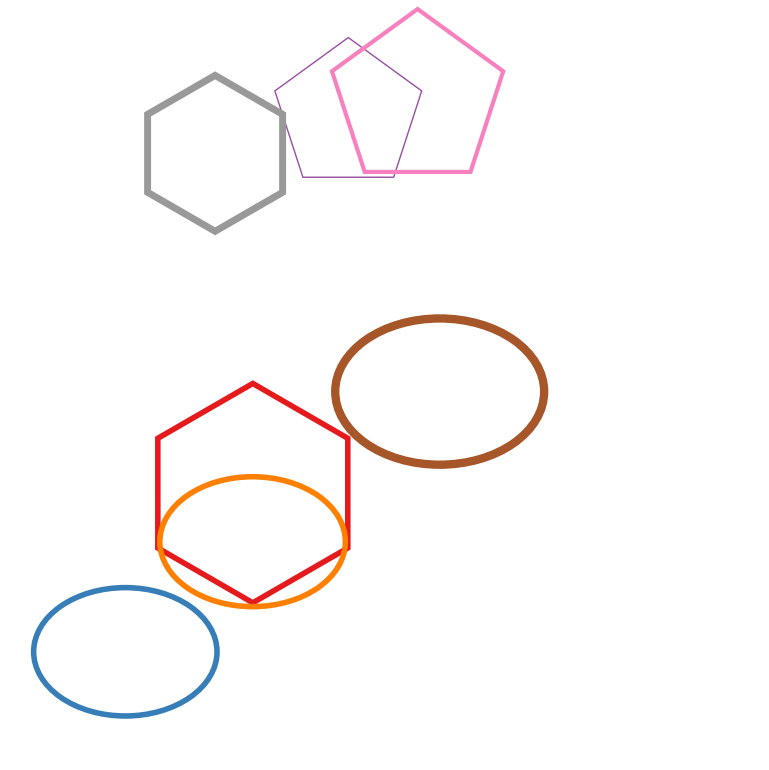[{"shape": "hexagon", "thickness": 2, "radius": 0.71, "center": [0.328, 0.36]}, {"shape": "oval", "thickness": 2, "radius": 0.6, "center": [0.163, 0.154]}, {"shape": "pentagon", "thickness": 0.5, "radius": 0.5, "center": [0.452, 0.851]}, {"shape": "oval", "thickness": 2, "radius": 0.6, "center": [0.328, 0.297]}, {"shape": "oval", "thickness": 3, "radius": 0.68, "center": [0.571, 0.491]}, {"shape": "pentagon", "thickness": 1.5, "radius": 0.58, "center": [0.542, 0.871]}, {"shape": "hexagon", "thickness": 2.5, "radius": 0.51, "center": [0.279, 0.801]}]